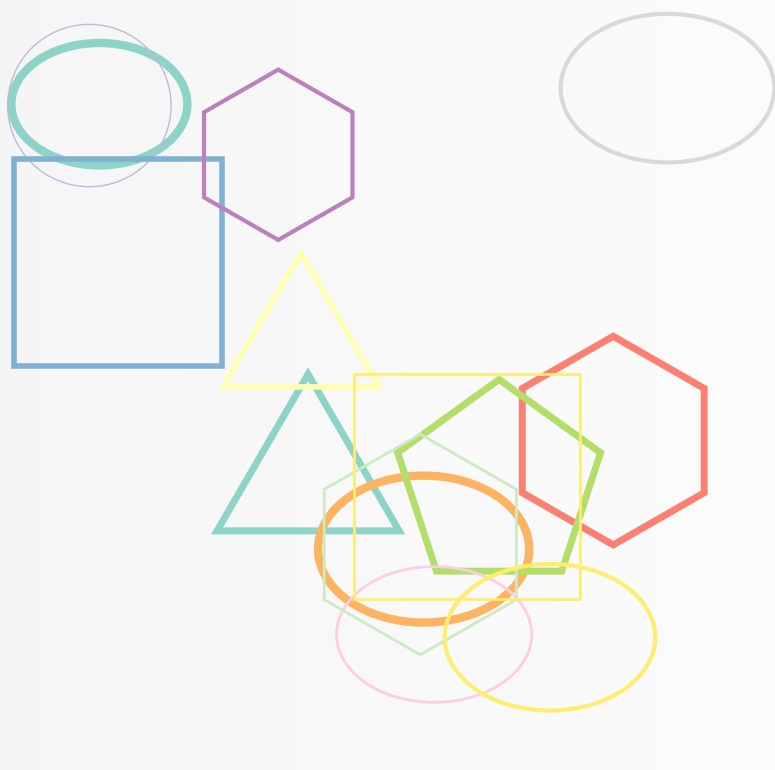[{"shape": "oval", "thickness": 3, "radius": 0.57, "center": [0.128, 0.865]}, {"shape": "triangle", "thickness": 2.5, "radius": 0.68, "center": [0.398, 0.378]}, {"shape": "triangle", "thickness": 2, "radius": 0.58, "center": [0.388, 0.556]}, {"shape": "circle", "thickness": 0.5, "radius": 0.53, "center": [0.115, 0.863]}, {"shape": "hexagon", "thickness": 2.5, "radius": 0.68, "center": [0.791, 0.428]}, {"shape": "square", "thickness": 2, "radius": 0.67, "center": [0.152, 0.659]}, {"shape": "oval", "thickness": 3, "radius": 0.68, "center": [0.547, 0.287]}, {"shape": "pentagon", "thickness": 2.5, "radius": 0.69, "center": [0.644, 0.37]}, {"shape": "oval", "thickness": 1, "radius": 0.63, "center": [0.56, 0.176]}, {"shape": "oval", "thickness": 1.5, "radius": 0.69, "center": [0.861, 0.886]}, {"shape": "hexagon", "thickness": 1.5, "radius": 0.55, "center": [0.359, 0.799]}, {"shape": "hexagon", "thickness": 1, "radius": 0.72, "center": [0.542, 0.293]}, {"shape": "oval", "thickness": 1.5, "radius": 0.68, "center": [0.71, 0.172]}, {"shape": "square", "thickness": 1, "radius": 0.73, "center": [0.603, 0.368]}]